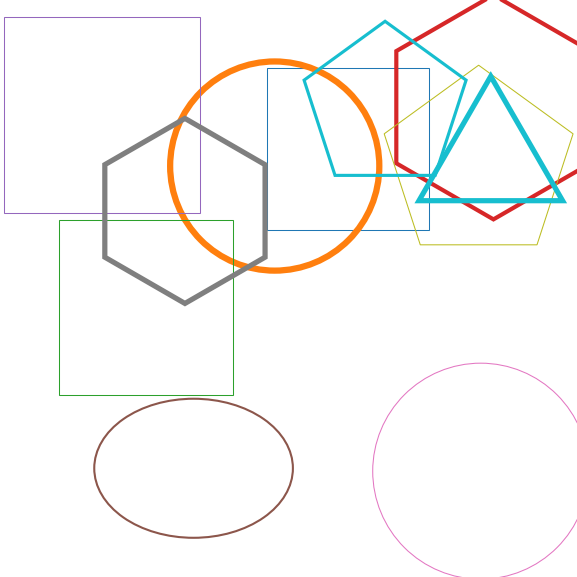[{"shape": "square", "thickness": 0.5, "radius": 0.7, "center": [0.603, 0.742]}, {"shape": "circle", "thickness": 3, "radius": 0.91, "center": [0.476, 0.712]}, {"shape": "square", "thickness": 0.5, "radius": 0.76, "center": [0.253, 0.466]}, {"shape": "hexagon", "thickness": 2, "radius": 0.97, "center": [0.854, 0.814]}, {"shape": "square", "thickness": 0.5, "radius": 0.85, "center": [0.177, 0.8]}, {"shape": "oval", "thickness": 1, "radius": 0.86, "center": [0.335, 0.188]}, {"shape": "circle", "thickness": 0.5, "radius": 0.93, "center": [0.832, 0.183]}, {"shape": "hexagon", "thickness": 2.5, "radius": 0.8, "center": [0.32, 0.634]}, {"shape": "pentagon", "thickness": 0.5, "radius": 0.86, "center": [0.829, 0.714]}, {"shape": "pentagon", "thickness": 1.5, "radius": 0.74, "center": [0.667, 0.815]}, {"shape": "triangle", "thickness": 2.5, "radius": 0.72, "center": [0.85, 0.723]}]